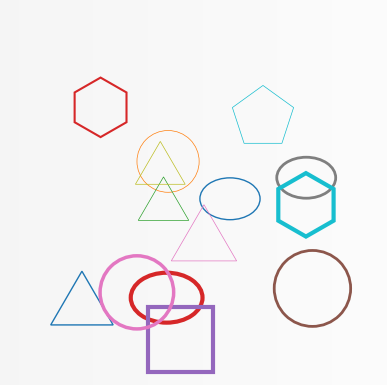[{"shape": "oval", "thickness": 1, "radius": 0.39, "center": [0.594, 0.484]}, {"shape": "triangle", "thickness": 1, "radius": 0.47, "center": [0.211, 0.203]}, {"shape": "circle", "thickness": 0.5, "radius": 0.4, "center": [0.434, 0.581]}, {"shape": "triangle", "thickness": 0.5, "radius": 0.38, "center": [0.422, 0.465]}, {"shape": "oval", "thickness": 3, "radius": 0.46, "center": [0.43, 0.227]}, {"shape": "hexagon", "thickness": 1.5, "radius": 0.39, "center": [0.26, 0.721]}, {"shape": "square", "thickness": 3, "radius": 0.42, "center": [0.466, 0.118]}, {"shape": "circle", "thickness": 2, "radius": 0.49, "center": [0.806, 0.251]}, {"shape": "triangle", "thickness": 0.5, "radius": 0.49, "center": [0.526, 0.371]}, {"shape": "circle", "thickness": 2.5, "radius": 0.47, "center": [0.353, 0.241]}, {"shape": "oval", "thickness": 2, "radius": 0.38, "center": [0.79, 0.538]}, {"shape": "triangle", "thickness": 0.5, "radius": 0.37, "center": [0.414, 0.558]}, {"shape": "pentagon", "thickness": 0.5, "radius": 0.42, "center": [0.679, 0.695]}, {"shape": "hexagon", "thickness": 3, "radius": 0.41, "center": [0.79, 0.468]}]